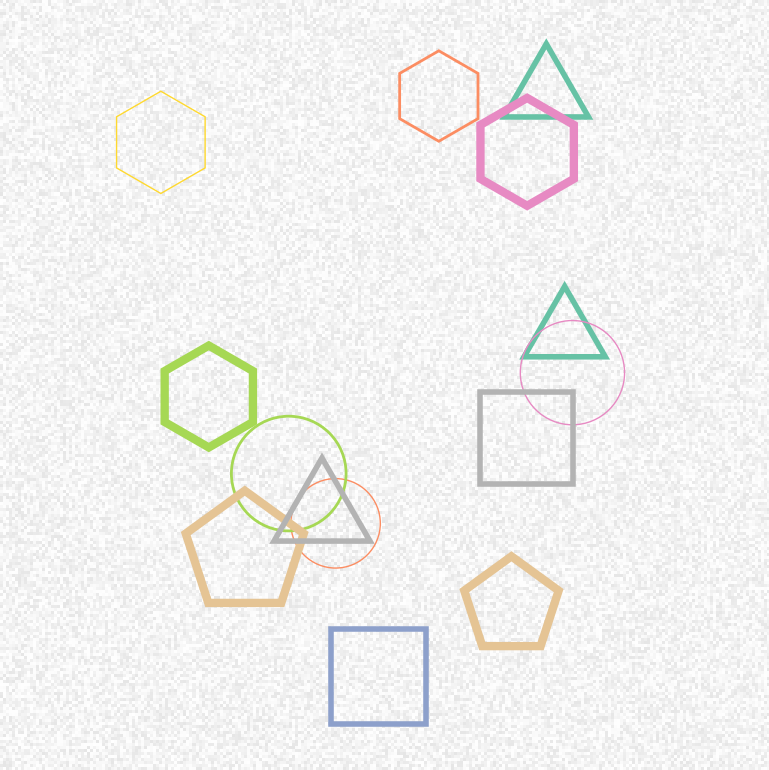[{"shape": "triangle", "thickness": 2, "radius": 0.32, "center": [0.709, 0.88]}, {"shape": "triangle", "thickness": 2, "radius": 0.3, "center": [0.733, 0.567]}, {"shape": "circle", "thickness": 0.5, "radius": 0.29, "center": [0.436, 0.32]}, {"shape": "hexagon", "thickness": 1, "radius": 0.29, "center": [0.57, 0.875]}, {"shape": "square", "thickness": 2, "radius": 0.31, "center": [0.492, 0.121]}, {"shape": "hexagon", "thickness": 3, "radius": 0.35, "center": [0.685, 0.803]}, {"shape": "circle", "thickness": 0.5, "radius": 0.34, "center": [0.743, 0.516]}, {"shape": "hexagon", "thickness": 3, "radius": 0.33, "center": [0.271, 0.485]}, {"shape": "circle", "thickness": 1, "radius": 0.37, "center": [0.375, 0.385]}, {"shape": "hexagon", "thickness": 0.5, "radius": 0.33, "center": [0.209, 0.815]}, {"shape": "pentagon", "thickness": 3, "radius": 0.32, "center": [0.664, 0.213]}, {"shape": "pentagon", "thickness": 3, "radius": 0.4, "center": [0.318, 0.282]}, {"shape": "square", "thickness": 2, "radius": 0.3, "center": [0.684, 0.431]}, {"shape": "triangle", "thickness": 2, "radius": 0.36, "center": [0.418, 0.333]}]